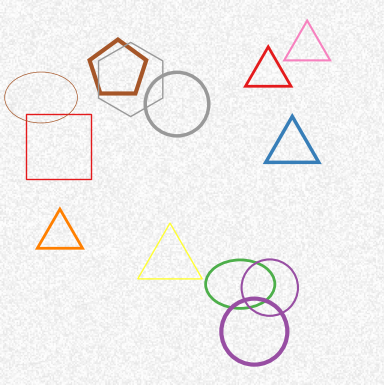[{"shape": "triangle", "thickness": 2, "radius": 0.34, "center": [0.697, 0.81]}, {"shape": "square", "thickness": 1, "radius": 0.42, "center": [0.153, 0.62]}, {"shape": "triangle", "thickness": 2.5, "radius": 0.4, "center": [0.759, 0.618]}, {"shape": "oval", "thickness": 2, "radius": 0.45, "center": [0.624, 0.262]}, {"shape": "circle", "thickness": 3, "radius": 0.43, "center": [0.661, 0.139]}, {"shape": "circle", "thickness": 1.5, "radius": 0.37, "center": [0.701, 0.253]}, {"shape": "triangle", "thickness": 2, "radius": 0.34, "center": [0.156, 0.389]}, {"shape": "triangle", "thickness": 1, "radius": 0.48, "center": [0.442, 0.324]}, {"shape": "oval", "thickness": 0.5, "radius": 0.47, "center": [0.107, 0.747]}, {"shape": "pentagon", "thickness": 3, "radius": 0.39, "center": [0.306, 0.82]}, {"shape": "triangle", "thickness": 1.5, "radius": 0.34, "center": [0.798, 0.878]}, {"shape": "circle", "thickness": 2.5, "radius": 0.41, "center": [0.46, 0.73]}, {"shape": "hexagon", "thickness": 1, "radius": 0.48, "center": [0.339, 0.794]}]